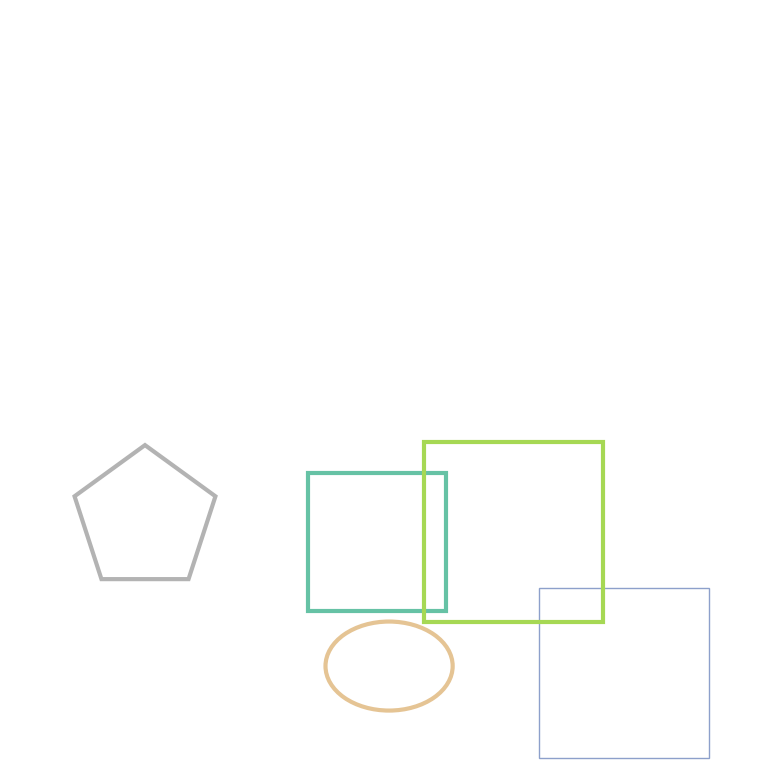[{"shape": "square", "thickness": 1.5, "radius": 0.45, "center": [0.49, 0.296]}, {"shape": "square", "thickness": 0.5, "radius": 0.55, "center": [0.81, 0.126]}, {"shape": "square", "thickness": 1.5, "radius": 0.58, "center": [0.667, 0.309]}, {"shape": "oval", "thickness": 1.5, "radius": 0.41, "center": [0.505, 0.135]}, {"shape": "pentagon", "thickness": 1.5, "radius": 0.48, "center": [0.188, 0.326]}]